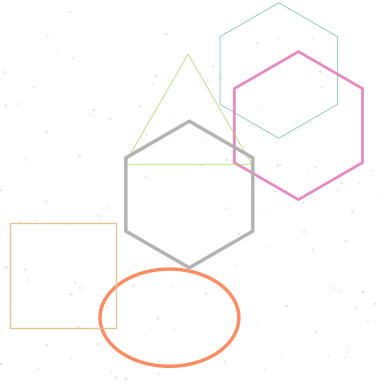[{"shape": "hexagon", "thickness": 0.5, "radius": 0.88, "center": [0.724, 0.817]}, {"shape": "oval", "thickness": 2.5, "radius": 0.9, "center": [0.44, 0.175]}, {"shape": "hexagon", "thickness": 2, "radius": 0.96, "center": [0.775, 0.674]}, {"shape": "triangle", "thickness": 0.5, "radius": 0.95, "center": [0.489, 0.669]}, {"shape": "square", "thickness": 1, "radius": 0.69, "center": [0.163, 0.285]}, {"shape": "hexagon", "thickness": 2.5, "radius": 0.95, "center": [0.492, 0.495]}]